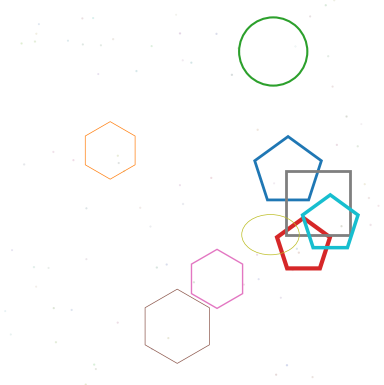[{"shape": "pentagon", "thickness": 2, "radius": 0.46, "center": [0.748, 0.554]}, {"shape": "hexagon", "thickness": 0.5, "radius": 0.37, "center": [0.286, 0.609]}, {"shape": "circle", "thickness": 1.5, "radius": 0.44, "center": [0.71, 0.866]}, {"shape": "pentagon", "thickness": 3, "radius": 0.36, "center": [0.788, 0.361]}, {"shape": "hexagon", "thickness": 0.5, "radius": 0.48, "center": [0.46, 0.153]}, {"shape": "hexagon", "thickness": 1, "radius": 0.38, "center": [0.564, 0.276]}, {"shape": "square", "thickness": 2, "radius": 0.41, "center": [0.826, 0.473]}, {"shape": "oval", "thickness": 0.5, "radius": 0.37, "center": [0.703, 0.39]}, {"shape": "pentagon", "thickness": 2.5, "radius": 0.38, "center": [0.858, 0.418]}]